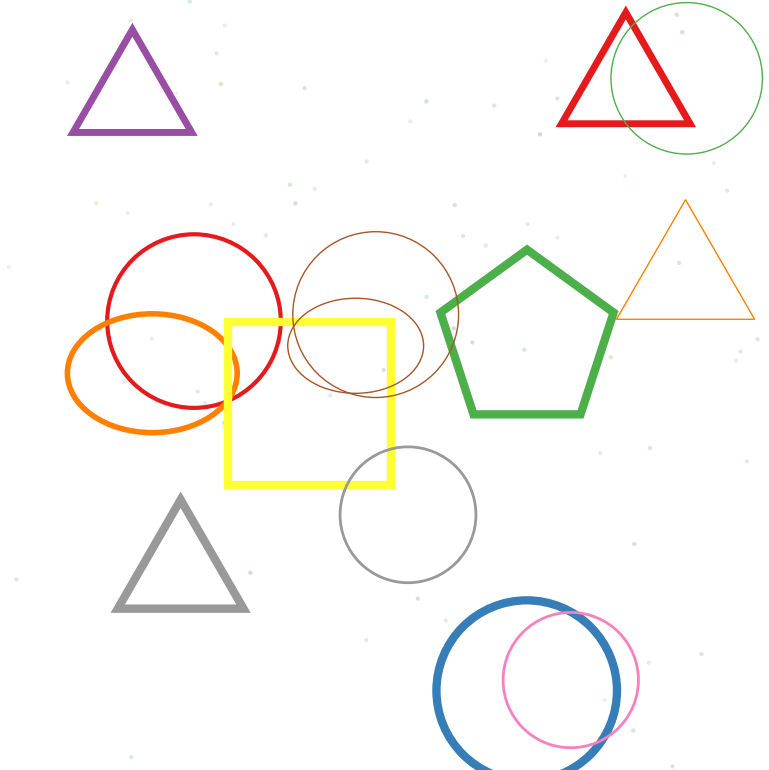[{"shape": "circle", "thickness": 1.5, "radius": 0.56, "center": [0.252, 0.583]}, {"shape": "triangle", "thickness": 2.5, "radius": 0.48, "center": [0.813, 0.887]}, {"shape": "circle", "thickness": 3, "radius": 0.59, "center": [0.684, 0.103]}, {"shape": "circle", "thickness": 0.5, "radius": 0.49, "center": [0.892, 0.898]}, {"shape": "pentagon", "thickness": 3, "radius": 0.59, "center": [0.684, 0.558]}, {"shape": "triangle", "thickness": 2.5, "radius": 0.44, "center": [0.172, 0.872]}, {"shape": "triangle", "thickness": 0.5, "radius": 0.52, "center": [0.89, 0.637]}, {"shape": "oval", "thickness": 2, "radius": 0.55, "center": [0.198, 0.515]}, {"shape": "square", "thickness": 3, "radius": 0.53, "center": [0.402, 0.476]}, {"shape": "oval", "thickness": 0.5, "radius": 0.44, "center": [0.462, 0.551]}, {"shape": "circle", "thickness": 0.5, "radius": 0.54, "center": [0.488, 0.591]}, {"shape": "circle", "thickness": 1, "radius": 0.44, "center": [0.741, 0.117]}, {"shape": "circle", "thickness": 1, "radius": 0.44, "center": [0.53, 0.331]}, {"shape": "triangle", "thickness": 3, "radius": 0.47, "center": [0.235, 0.257]}]